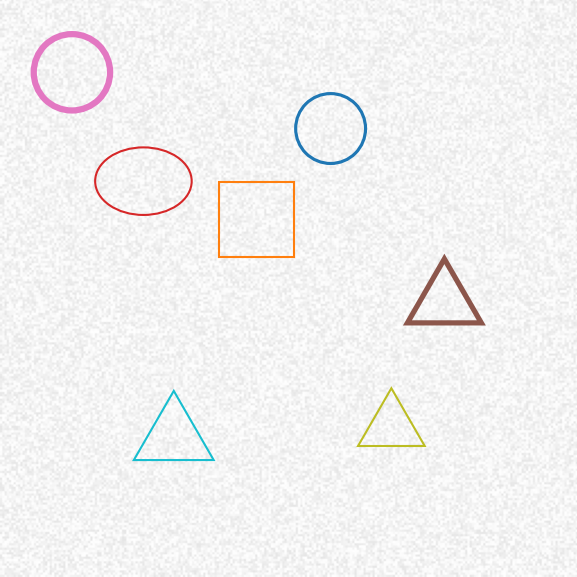[{"shape": "circle", "thickness": 1.5, "radius": 0.3, "center": [0.572, 0.777]}, {"shape": "square", "thickness": 1, "radius": 0.33, "center": [0.445, 0.62]}, {"shape": "oval", "thickness": 1, "radius": 0.42, "center": [0.248, 0.685]}, {"shape": "triangle", "thickness": 2.5, "radius": 0.37, "center": [0.769, 0.477]}, {"shape": "circle", "thickness": 3, "radius": 0.33, "center": [0.125, 0.874]}, {"shape": "triangle", "thickness": 1, "radius": 0.33, "center": [0.678, 0.26]}, {"shape": "triangle", "thickness": 1, "radius": 0.4, "center": [0.301, 0.242]}]